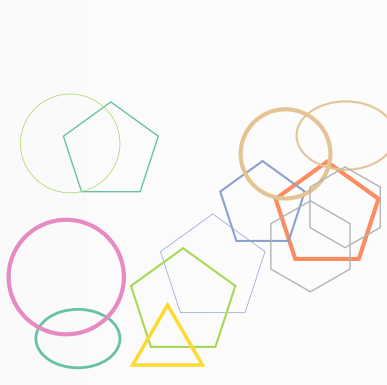[{"shape": "pentagon", "thickness": 1, "radius": 0.64, "center": [0.286, 0.606]}, {"shape": "oval", "thickness": 2, "radius": 0.54, "center": [0.201, 0.121]}, {"shape": "pentagon", "thickness": 3, "radius": 0.7, "center": [0.844, 0.44]}, {"shape": "pentagon", "thickness": 0.5, "radius": 0.71, "center": [0.549, 0.303]}, {"shape": "pentagon", "thickness": 1.5, "radius": 0.57, "center": [0.677, 0.467]}, {"shape": "circle", "thickness": 3, "radius": 0.74, "center": [0.171, 0.28]}, {"shape": "pentagon", "thickness": 1.5, "radius": 0.71, "center": [0.473, 0.214]}, {"shape": "circle", "thickness": 0.5, "radius": 0.64, "center": [0.181, 0.627]}, {"shape": "triangle", "thickness": 2.5, "radius": 0.52, "center": [0.432, 0.104]}, {"shape": "oval", "thickness": 1.5, "radius": 0.63, "center": [0.892, 0.648]}, {"shape": "circle", "thickness": 3, "radius": 0.58, "center": [0.737, 0.6]}, {"shape": "hexagon", "thickness": 1, "radius": 0.59, "center": [0.801, 0.36]}, {"shape": "hexagon", "thickness": 1, "radius": 0.52, "center": [0.891, 0.462]}]